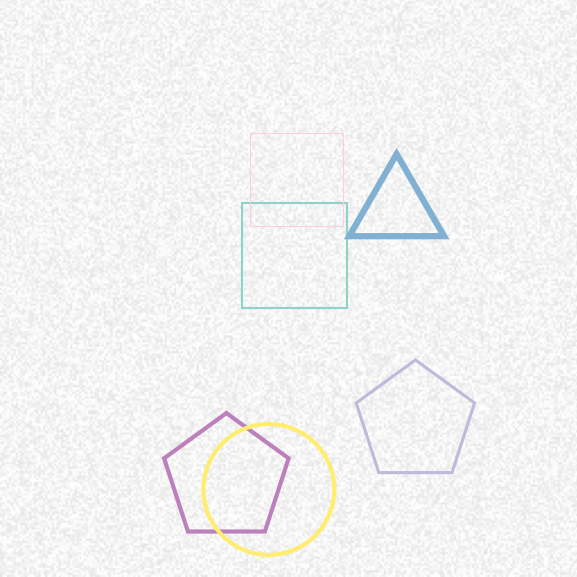[{"shape": "square", "thickness": 1, "radius": 0.45, "center": [0.51, 0.557]}, {"shape": "pentagon", "thickness": 1.5, "radius": 0.54, "center": [0.719, 0.268]}, {"shape": "triangle", "thickness": 3, "radius": 0.47, "center": [0.687, 0.638]}, {"shape": "square", "thickness": 0.5, "radius": 0.4, "center": [0.514, 0.689]}, {"shape": "pentagon", "thickness": 2, "radius": 0.57, "center": [0.392, 0.17]}, {"shape": "circle", "thickness": 2, "radius": 0.57, "center": [0.466, 0.152]}]